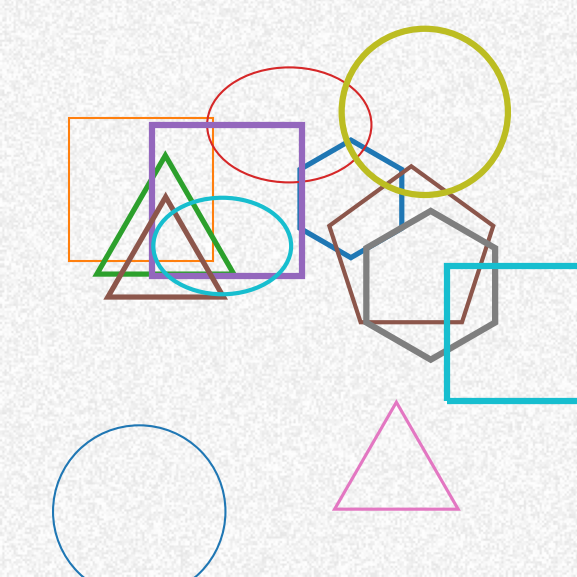[{"shape": "circle", "thickness": 1, "radius": 0.75, "center": [0.241, 0.113]}, {"shape": "hexagon", "thickness": 2.5, "radius": 0.51, "center": [0.608, 0.655]}, {"shape": "square", "thickness": 1, "radius": 0.62, "center": [0.244, 0.671]}, {"shape": "triangle", "thickness": 2.5, "radius": 0.68, "center": [0.286, 0.593]}, {"shape": "oval", "thickness": 1, "radius": 0.71, "center": [0.501, 0.783]}, {"shape": "square", "thickness": 3, "radius": 0.65, "center": [0.393, 0.652]}, {"shape": "triangle", "thickness": 2.5, "radius": 0.58, "center": [0.287, 0.543]}, {"shape": "pentagon", "thickness": 2, "radius": 0.75, "center": [0.712, 0.562]}, {"shape": "triangle", "thickness": 1.5, "radius": 0.62, "center": [0.686, 0.179]}, {"shape": "hexagon", "thickness": 3, "radius": 0.64, "center": [0.746, 0.505]}, {"shape": "circle", "thickness": 3, "radius": 0.72, "center": [0.736, 0.805]}, {"shape": "square", "thickness": 3, "radius": 0.59, "center": [0.891, 0.421]}, {"shape": "oval", "thickness": 2, "radius": 0.6, "center": [0.385, 0.573]}]